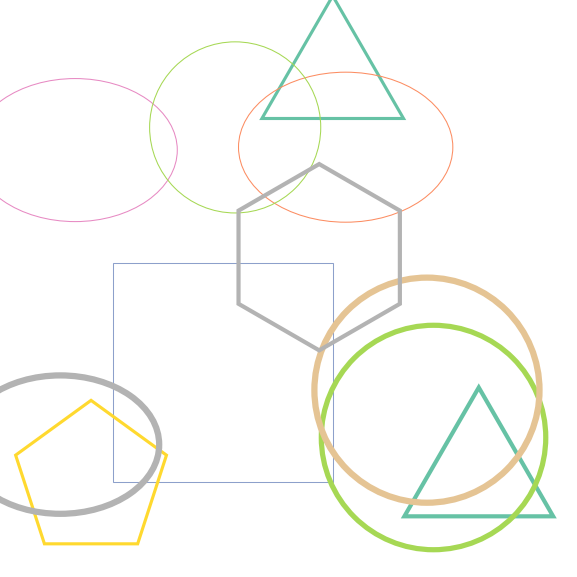[{"shape": "triangle", "thickness": 1.5, "radius": 0.71, "center": [0.576, 0.865]}, {"shape": "triangle", "thickness": 2, "radius": 0.74, "center": [0.829, 0.179]}, {"shape": "oval", "thickness": 0.5, "radius": 0.93, "center": [0.599, 0.744]}, {"shape": "square", "thickness": 0.5, "radius": 0.95, "center": [0.386, 0.354]}, {"shape": "oval", "thickness": 0.5, "radius": 0.88, "center": [0.13, 0.739]}, {"shape": "circle", "thickness": 2.5, "radius": 0.97, "center": [0.751, 0.242]}, {"shape": "circle", "thickness": 0.5, "radius": 0.74, "center": [0.407, 0.779]}, {"shape": "pentagon", "thickness": 1.5, "radius": 0.69, "center": [0.158, 0.169]}, {"shape": "circle", "thickness": 3, "radius": 0.97, "center": [0.739, 0.324]}, {"shape": "oval", "thickness": 3, "radius": 0.86, "center": [0.104, 0.229]}, {"shape": "hexagon", "thickness": 2, "radius": 0.81, "center": [0.553, 0.554]}]